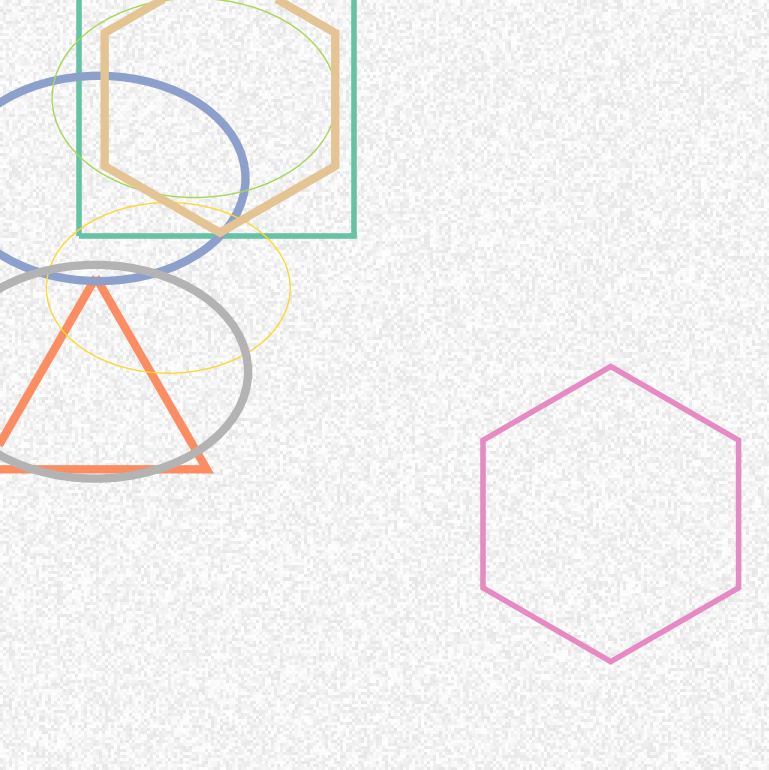[{"shape": "square", "thickness": 2, "radius": 0.89, "center": [0.281, 0.872]}, {"shape": "triangle", "thickness": 3, "radius": 0.83, "center": [0.125, 0.474]}, {"shape": "oval", "thickness": 3, "radius": 0.95, "center": [0.128, 0.768]}, {"shape": "hexagon", "thickness": 2, "radius": 0.96, "center": [0.793, 0.332]}, {"shape": "oval", "thickness": 0.5, "radius": 0.92, "center": [0.253, 0.873]}, {"shape": "oval", "thickness": 0.5, "radius": 0.79, "center": [0.219, 0.626]}, {"shape": "hexagon", "thickness": 3, "radius": 0.86, "center": [0.286, 0.871]}, {"shape": "oval", "thickness": 3, "radius": 0.99, "center": [0.124, 0.517]}]